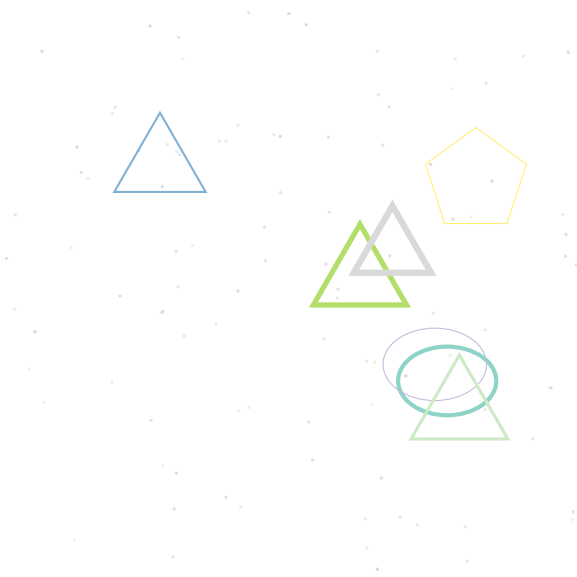[{"shape": "oval", "thickness": 2, "radius": 0.42, "center": [0.774, 0.34]}, {"shape": "oval", "thickness": 0.5, "radius": 0.45, "center": [0.753, 0.368]}, {"shape": "triangle", "thickness": 1, "radius": 0.46, "center": [0.277, 0.712]}, {"shape": "triangle", "thickness": 2.5, "radius": 0.47, "center": [0.623, 0.518]}, {"shape": "triangle", "thickness": 3, "radius": 0.39, "center": [0.679, 0.565]}, {"shape": "triangle", "thickness": 1.5, "radius": 0.48, "center": [0.796, 0.287]}, {"shape": "pentagon", "thickness": 0.5, "radius": 0.46, "center": [0.824, 0.686]}]